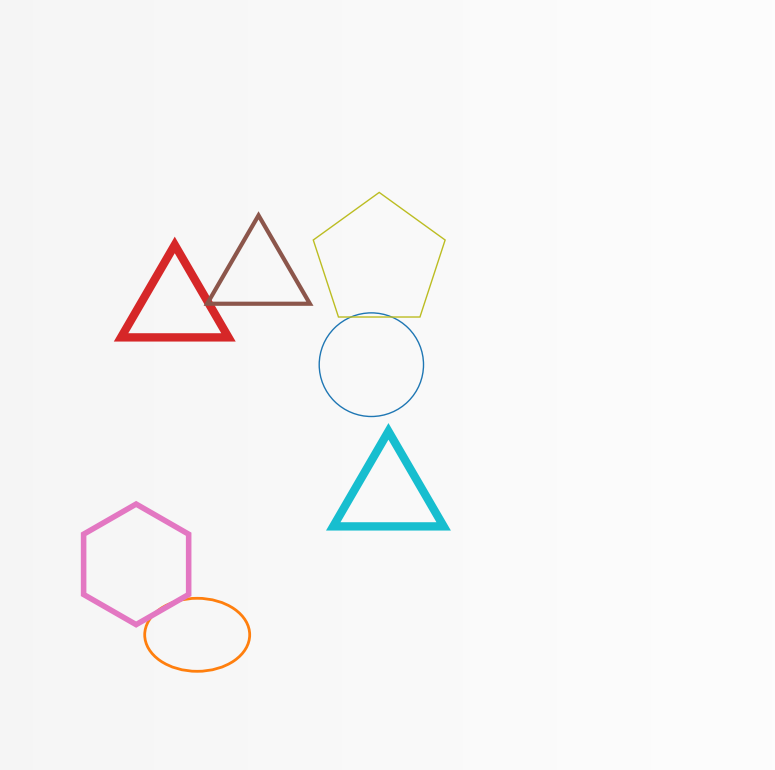[{"shape": "circle", "thickness": 0.5, "radius": 0.34, "center": [0.479, 0.526]}, {"shape": "oval", "thickness": 1, "radius": 0.34, "center": [0.254, 0.176]}, {"shape": "triangle", "thickness": 3, "radius": 0.4, "center": [0.225, 0.602]}, {"shape": "triangle", "thickness": 1.5, "radius": 0.38, "center": [0.334, 0.644]}, {"shape": "hexagon", "thickness": 2, "radius": 0.39, "center": [0.176, 0.267]}, {"shape": "pentagon", "thickness": 0.5, "radius": 0.45, "center": [0.489, 0.661]}, {"shape": "triangle", "thickness": 3, "radius": 0.41, "center": [0.501, 0.358]}]